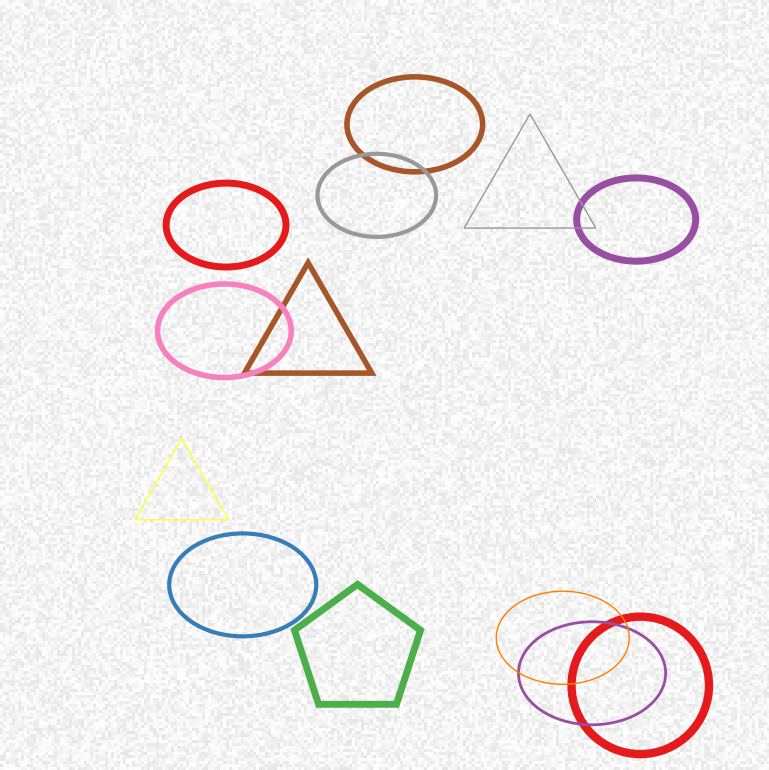[{"shape": "circle", "thickness": 3, "radius": 0.45, "center": [0.832, 0.11]}, {"shape": "oval", "thickness": 2.5, "radius": 0.39, "center": [0.294, 0.708]}, {"shape": "oval", "thickness": 1.5, "radius": 0.48, "center": [0.315, 0.24]}, {"shape": "pentagon", "thickness": 2.5, "radius": 0.43, "center": [0.464, 0.155]}, {"shape": "oval", "thickness": 1, "radius": 0.48, "center": [0.769, 0.126]}, {"shape": "oval", "thickness": 2.5, "radius": 0.39, "center": [0.826, 0.715]}, {"shape": "oval", "thickness": 0.5, "radius": 0.43, "center": [0.731, 0.172]}, {"shape": "triangle", "thickness": 0.5, "radius": 0.35, "center": [0.236, 0.36]}, {"shape": "triangle", "thickness": 2, "radius": 0.48, "center": [0.4, 0.563]}, {"shape": "oval", "thickness": 2, "radius": 0.44, "center": [0.539, 0.839]}, {"shape": "oval", "thickness": 2, "radius": 0.43, "center": [0.291, 0.57]}, {"shape": "oval", "thickness": 1.5, "radius": 0.39, "center": [0.489, 0.746]}, {"shape": "triangle", "thickness": 0.5, "radius": 0.49, "center": [0.688, 0.753]}]